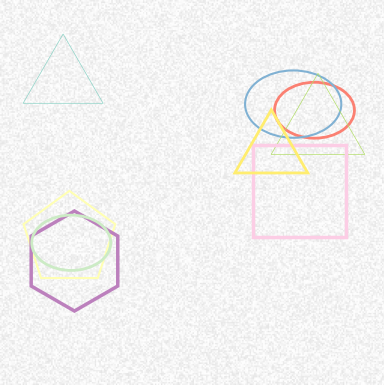[{"shape": "triangle", "thickness": 0.5, "radius": 0.6, "center": [0.164, 0.792]}, {"shape": "pentagon", "thickness": 1.5, "radius": 0.63, "center": [0.18, 0.379]}, {"shape": "oval", "thickness": 2, "radius": 0.52, "center": [0.817, 0.714]}, {"shape": "oval", "thickness": 1.5, "radius": 0.62, "center": [0.761, 0.73]}, {"shape": "triangle", "thickness": 0.5, "radius": 0.7, "center": [0.826, 0.669]}, {"shape": "square", "thickness": 2.5, "radius": 0.6, "center": [0.778, 0.503]}, {"shape": "hexagon", "thickness": 2.5, "radius": 0.65, "center": [0.193, 0.322]}, {"shape": "oval", "thickness": 2, "radius": 0.51, "center": [0.185, 0.369]}, {"shape": "triangle", "thickness": 2, "radius": 0.55, "center": [0.705, 0.605]}]